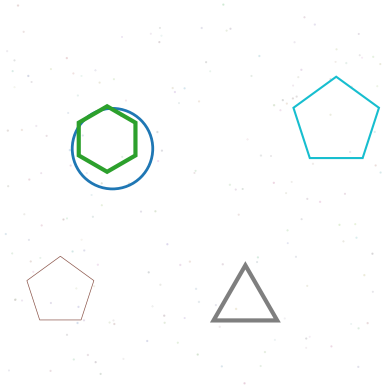[{"shape": "circle", "thickness": 2, "radius": 0.52, "center": [0.292, 0.614]}, {"shape": "hexagon", "thickness": 3, "radius": 0.43, "center": [0.278, 0.639]}, {"shape": "pentagon", "thickness": 0.5, "radius": 0.46, "center": [0.157, 0.243]}, {"shape": "triangle", "thickness": 3, "radius": 0.48, "center": [0.637, 0.215]}, {"shape": "pentagon", "thickness": 1.5, "radius": 0.58, "center": [0.873, 0.684]}]